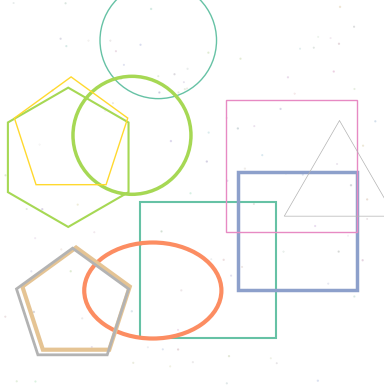[{"shape": "square", "thickness": 1.5, "radius": 0.89, "center": [0.541, 0.298]}, {"shape": "circle", "thickness": 1, "radius": 0.76, "center": [0.411, 0.895]}, {"shape": "oval", "thickness": 3, "radius": 0.89, "center": [0.397, 0.245]}, {"shape": "square", "thickness": 2.5, "radius": 0.77, "center": [0.773, 0.4]}, {"shape": "square", "thickness": 1, "radius": 0.85, "center": [0.758, 0.569]}, {"shape": "circle", "thickness": 2.5, "radius": 0.77, "center": [0.343, 0.649]}, {"shape": "hexagon", "thickness": 1.5, "radius": 0.9, "center": [0.177, 0.591]}, {"shape": "pentagon", "thickness": 1, "radius": 0.77, "center": [0.185, 0.646]}, {"shape": "pentagon", "thickness": 3, "radius": 0.73, "center": [0.198, 0.21]}, {"shape": "triangle", "thickness": 0.5, "radius": 0.83, "center": [0.882, 0.521]}, {"shape": "pentagon", "thickness": 2, "radius": 0.77, "center": [0.188, 0.202]}]